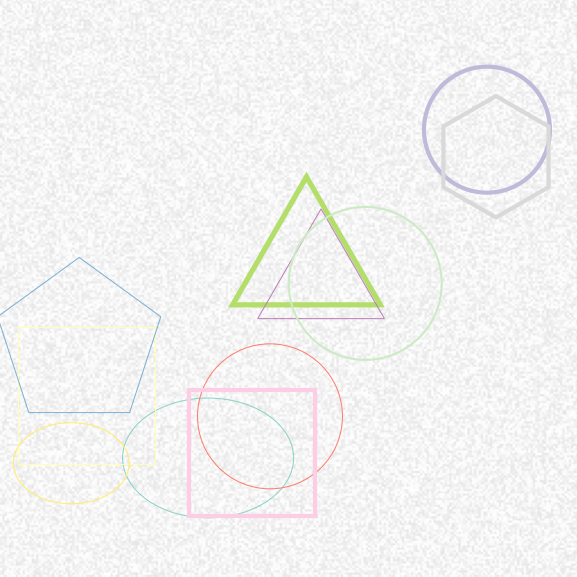[{"shape": "oval", "thickness": 0.5, "radius": 0.74, "center": [0.36, 0.206]}, {"shape": "square", "thickness": 0.5, "radius": 0.59, "center": [0.15, 0.315]}, {"shape": "circle", "thickness": 2, "radius": 0.55, "center": [0.843, 0.775]}, {"shape": "circle", "thickness": 0.5, "radius": 0.63, "center": [0.467, 0.278]}, {"shape": "pentagon", "thickness": 0.5, "radius": 0.74, "center": [0.137, 0.405]}, {"shape": "triangle", "thickness": 2.5, "radius": 0.74, "center": [0.531, 0.545]}, {"shape": "square", "thickness": 2, "radius": 0.54, "center": [0.436, 0.214]}, {"shape": "hexagon", "thickness": 2, "radius": 0.53, "center": [0.859, 0.728]}, {"shape": "triangle", "thickness": 0.5, "radius": 0.63, "center": [0.556, 0.511]}, {"shape": "circle", "thickness": 1, "radius": 0.66, "center": [0.632, 0.508]}, {"shape": "oval", "thickness": 0.5, "radius": 0.5, "center": [0.123, 0.197]}]